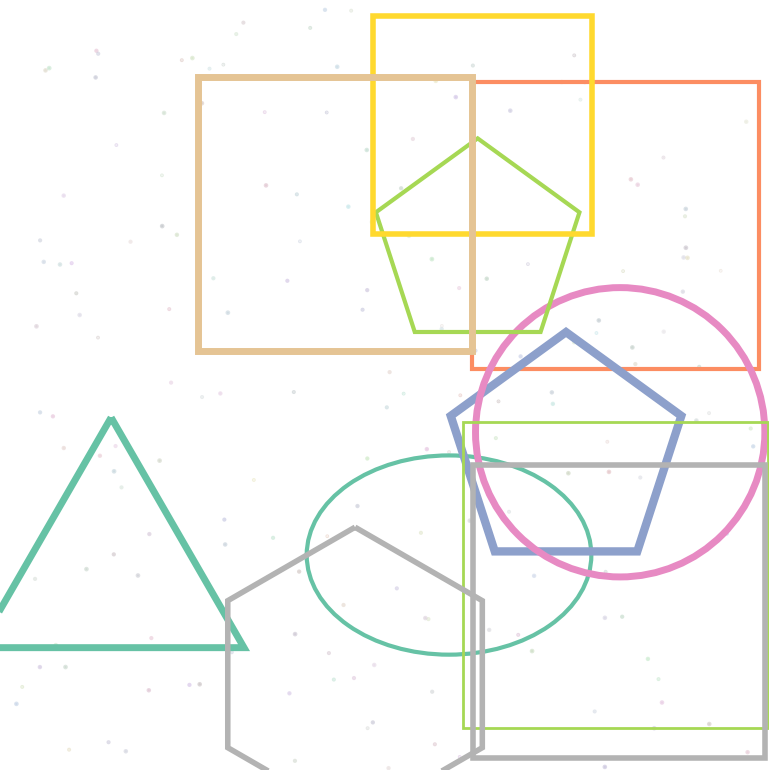[{"shape": "triangle", "thickness": 2.5, "radius": 1.0, "center": [0.144, 0.259]}, {"shape": "oval", "thickness": 1.5, "radius": 0.92, "center": [0.583, 0.279]}, {"shape": "square", "thickness": 1.5, "radius": 0.93, "center": [0.8, 0.707]}, {"shape": "pentagon", "thickness": 3, "radius": 0.79, "center": [0.735, 0.411]}, {"shape": "circle", "thickness": 2.5, "radius": 0.94, "center": [0.805, 0.439]}, {"shape": "pentagon", "thickness": 1.5, "radius": 0.69, "center": [0.62, 0.681]}, {"shape": "square", "thickness": 1, "radius": 0.99, "center": [0.799, 0.253]}, {"shape": "square", "thickness": 2, "radius": 0.71, "center": [0.627, 0.838]}, {"shape": "square", "thickness": 2.5, "radius": 0.89, "center": [0.435, 0.722]}, {"shape": "hexagon", "thickness": 2, "radius": 0.95, "center": [0.461, 0.124]}, {"shape": "square", "thickness": 2, "radius": 0.95, "center": [0.804, 0.206]}]